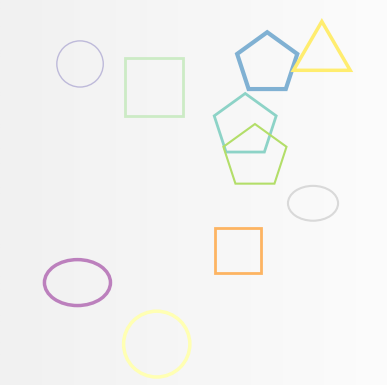[{"shape": "pentagon", "thickness": 2, "radius": 0.42, "center": [0.633, 0.673]}, {"shape": "circle", "thickness": 2.5, "radius": 0.43, "center": [0.404, 0.106]}, {"shape": "circle", "thickness": 1, "radius": 0.3, "center": [0.207, 0.834]}, {"shape": "pentagon", "thickness": 3, "radius": 0.41, "center": [0.69, 0.835]}, {"shape": "square", "thickness": 2, "radius": 0.29, "center": [0.614, 0.349]}, {"shape": "pentagon", "thickness": 1.5, "radius": 0.43, "center": [0.658, 0.592]}, {"shape": "oval", "thickness": 1.5, "radius": 0.32, "center": [0.808, 0.472]}, {"shape": "oval", "thickness": 2.5, "radius": 0.43, "center": [0.2, 0.266]}, {"shape": "square", "thickness": 2, "radius": 0.37, "center": [0.398, 0.774]}, {"shape": "triangle", "thickness": 2.5, "radius": 0.42, "center": [0.831, 0.86]}]